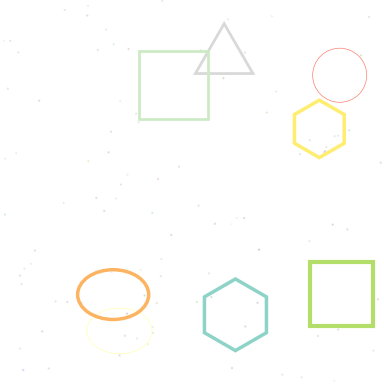[{"shape": "hexagon", "thickness": 2.5, "radius": 0.47, "center": [0.612, 0.182]}, {"shape": "oval", "thickness": 0.5, "radius": 0.42, "center": [0.31, 0.141]}, {"shape": "circle", "thickness": 0.5, "radius": 0.35, "center": [0.882, 0.805]}, {"shape": "oval", "thickness": 2.5, "radius": 0.46, "center": [0.294, 0.235]}, {"shape": "square", "thickness": 3, "radius": 0.41, "center": [0.887, 0.236]}, {"shape": "triangle", "thickness": 2, "radius": 0.43, "center": [0.582, 0.852]}, {"shape": "square", "thickness": 2, "radius": 0.45, "center": [0.451, 0.779]}, {"shape": "hexagon", "thickness": 2.5, "radius": 0.37, "center": [0.829, 0.665]}]